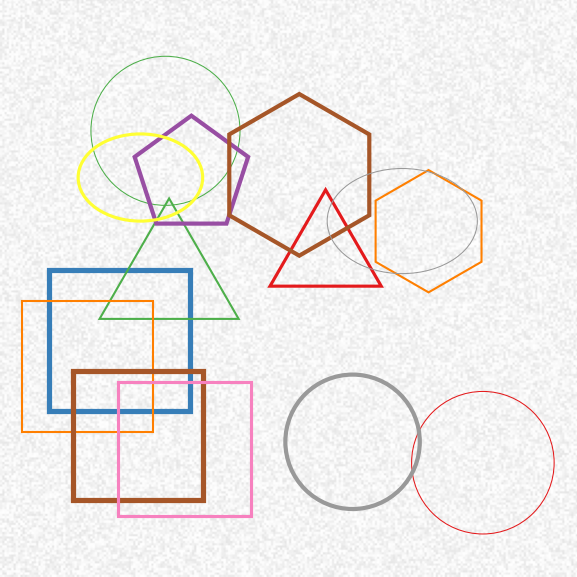[{"shape": "circle", "thickness": 0.5, "radius": 0.62, "center": [0.836, 0.198]}, {"shape": "triangle", "thickness": 1.5, "radius": 0.56, "center": [0.564, 0.559]}, {"shape": "square", "thickness": 2.5, "radius": 0.61, "center": [0.207, 0.409]}, {"shape": "triangle", "thickness": 1, "radius": 0.7, "center": [0.293, 0.516]}, {"shape": "circle", "thickness": 0.5, "radius": 0.65, "center": [0.287, 0.773]}, {"shape": "pentagon", "thickness": 2, "radius": 0.52, "center": [0.331, 0.696]}, {"shape": "hexagon", "thickness": 1, "radius": 0.53, "center": [0.742, 0.599]}, {"shape": "square", "thickness": 1, "radius": 0.57, "center": [0.152, 0.364]}, {"shape": "oval", "thickness": 1.5, "radius": 0.54, "center": [0.243, 0.692]}, {"shape": "hexagon", "thickness": 2, "radius": 0.7, "center": [0.518, 0.696]}, {"shape": "square", "thickness": 2.5, "radius": 0.56, "center": [0.239, 0.245]}, {"shape": "square", "thickness": 1.5, "radius": 0.58, "center": [0.319, 0.222]}, {"shape": "oval", "thickness": 0.5, "radius": 0.65, "center": [0.697, 0.616]}, {"shape": "circle", "thickness": 2, "radius": 0.58, "center": [0.611, 0.234]}]